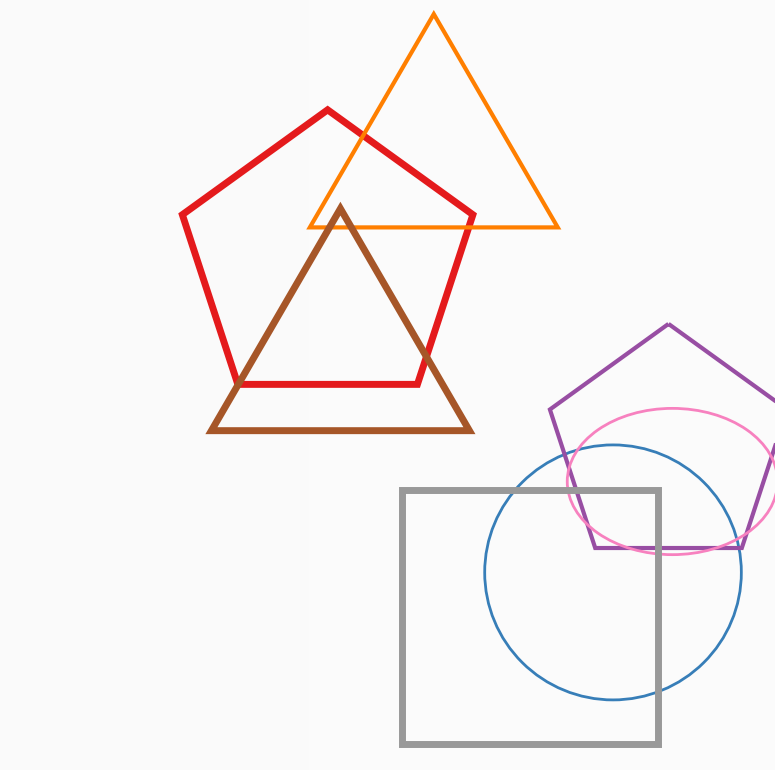[{"shape": "pentagon", "thickness": 2.5, "radius": 0.99, "center": [0.423, 0.66]}, {"shape": "circle", "thickness": 1, "radius": 0.83, "center": [0.791, 0.257]}, {"shape": "pentagon", "thickness": 1.5, "radius": 0.8, "center": [0.863, 0.418]}, {"shape": "triangle", "thickness": 1.5, "radius": 0.92, "center": [0.56, 0.797]}, {"shape": "triangle", "thickness": 2.5, "radius": 0.96, "center": [0.439, 0.537]}, {"shape": "oval", "thickness": 1, "radius": 0.68, "center": [0.868, 0.375]}, {"shape": "square", "thickness": 2.5, "radius": 0.82, "center": [0.684, 0.198]}]